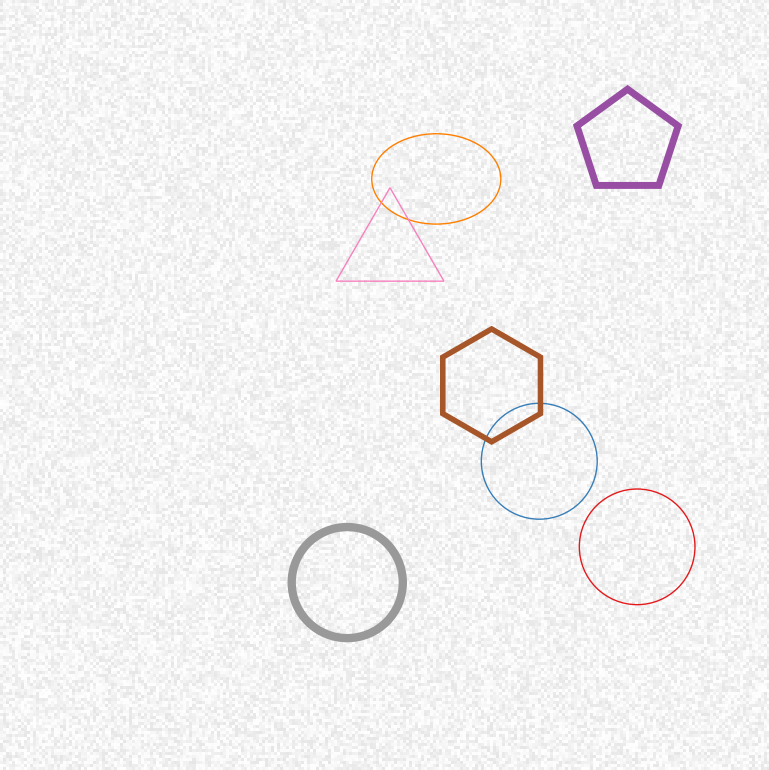[{"shape": "circle", "thickness": 0.5, "radius": 0.38, "center": [0.827, 0.29]}, {"shape": "circle", "thickness": 0.5, "radius": 0.38, "center": [0.7, 0.401]}, {"shape": "pentagon", "thickness": 2.5, "radius": 0.35, "center": [0.815, 0.815]}, {"shape": "oval", "thickness": 0.5, "radius": 0.42, "center": [0.567, 0.768]}, {"shape": "hexagon", "thickness": 2, "radius": 0.37, "center": [0.638, 0.499]}, {"shape": "triangle", "thickness": 0.5, "radius": 0.4, "center": [0.506, 0.675]}, {"shape": "circle", "thickness": 3, "radius": 0.36, "center": [0.451, 0.243]}]